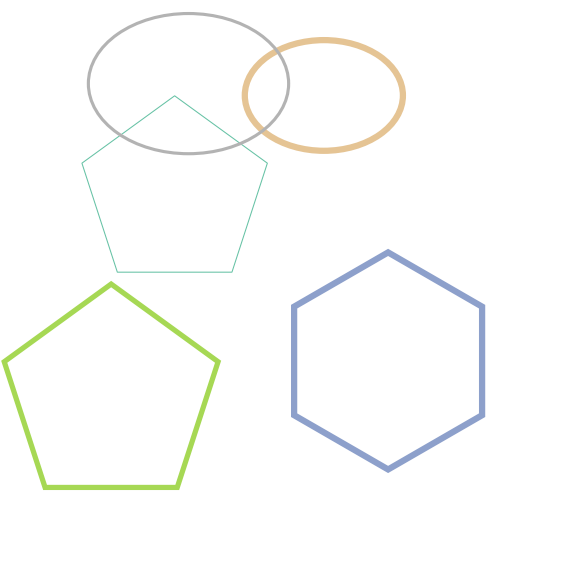[{"shape": "pentagon", "thickness": 0.5, "radius": 0.84, "center": [0.302, 0.664]}, {"shape": "hexagon", "thickness": 3, "radius": 0.94, "center": [0.672, 0.374]}, {"shape": "pentagon", "thickness": 2.5, "radius": 0.97, "center": [0.192, 0.313]}, {"shape": "oval", "thickness": 3, "radius": 0.68, "center": [0.561, 0.834]}, {"shape": "oval", "thickness": 1.5, "radius": 0.87, "center": [0.326, 0.854]}]